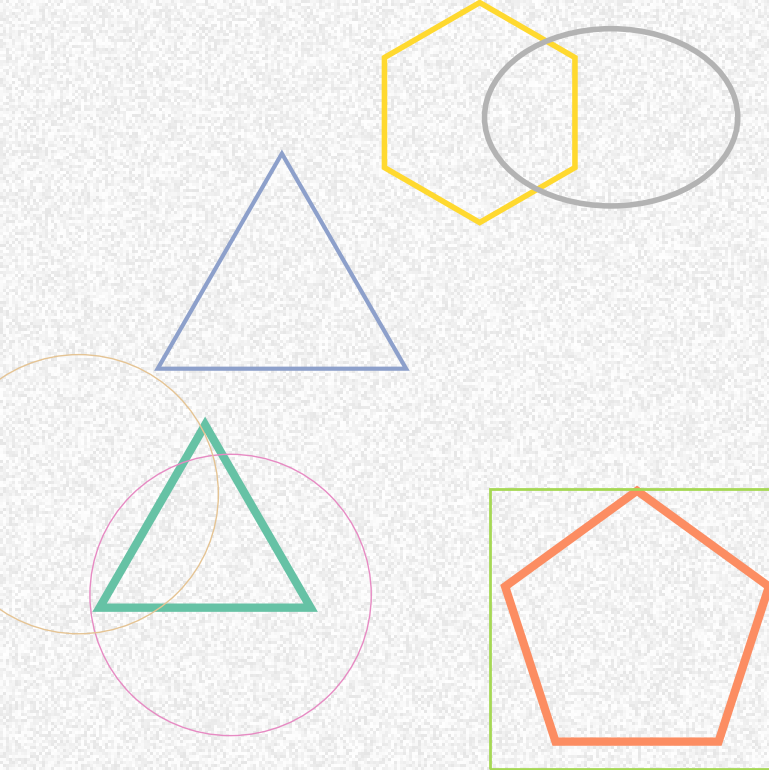[{"shape": "triangle", "thickness": 3, "radius": 0.79, "center": [0.266, 0.29]}, {"shape": "pentagon", "thickness": 3, "radius": 0.9, "center": [0.827, 0.183]}, {"shape": "triangle", "thickness": 1.5, "radius": 0.93, "center": [0.366, 0.614]}, {"shape": "circle", "thickness": 0.5, "radius": 0.91, "center": [0.299, 0.227]}, {"shape": "square", "thickness": 1, "radius": 0.91, "center": [0.818, 0.183]}, {"shape": "hexagon", "thickness": 2, "radius": 0.71, "center": [0.623, 0.854]}, {"shape": "circle", "thickness": 0.5, "radius": 0.91, "center": [0.102, 0.358]}, {"shape": "oval", "thickness": 2, "radius": 0.82, "center": [0.794, 0.848]}]